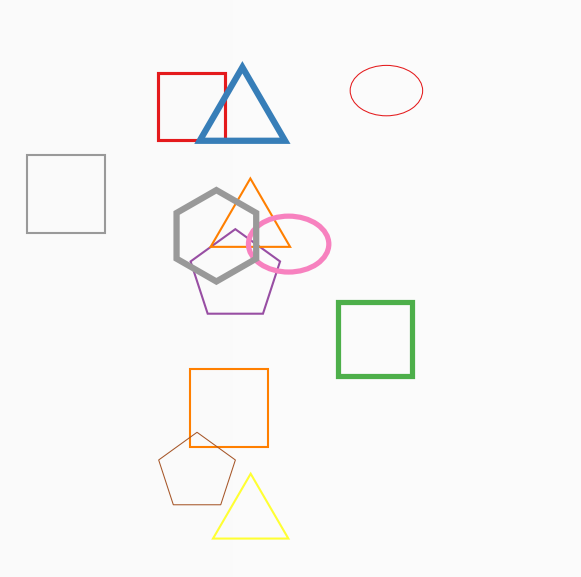[{"shape": "oval", "thickness": 0.5, "radius": 0.31, "center": [0.665, 0.842]}, {"shape": "square", "thickness": 1.5, "radius": 0.29, "center": [0.329, 0.815]}, {"shape": "triangle", "thickness": 3, "radius": 0.42, "center": [0.417, 0.798]}, {"shape": "square", "thickness": 2.5, "radius": 0.32, "center": [0.645, 0.412]}, {"shape": "pentagon", "thickness": 1, "radius": 0.4, "center": [0.405, 0.521]}, {"shape": "square", "thickness": 1, "radius": 0.34, "center": [0.394, 0.293]}, {"shape": "triangle", "thickness": 1, "radius": 0.39, "center": [0.431, 0.611]}, {"shape": "triangle", "thickness": 1, "radius": 0.37, "center": [0.431, 0.104]}, {"shape": "pentagon", "thickness": 0.5, "radius": 0.35, "center": [0.339, 0.181]}, {"shape": "oval", "thickness": 2.5, "radius": 0.35, "center": [0.497, 0.576]}, {"shape": "square", "thickness": 1, "radius": 0.34, "center": [0.114, 0.663]}, {"shape": "hexagon", "thickness": 3, "radius": 0.4, "center": [0.372, 0.591]}]